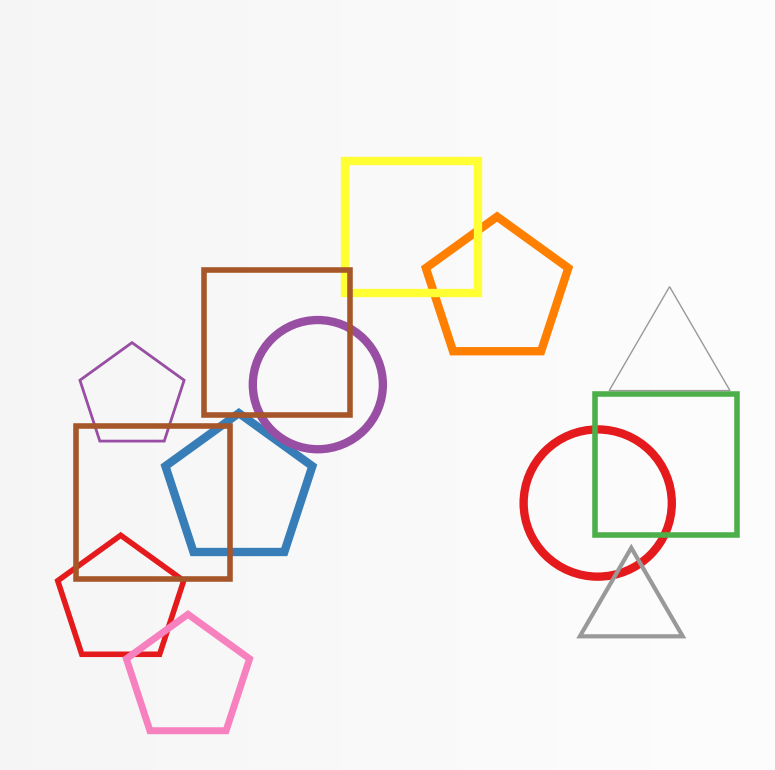[{"shape": "circle", "thickness": 3, "radius": 0.48, "center": [0.771, 0.347]}, {"shape": "pentagon", "thickness": 2, "radius": 0.43, "center": [0.156, 0.219]}, {"shape": "pentagon", "thickness": 3, "radius": 0.5, "center": [0.308, 0.364]}, {"shape": "square", "thickness": 2, "radius": 0.46, "center": [0.86, 0.396]}, {"shape": "circle", "thickness": 3, "radius": 0.42, "center": [0.41, 0.5]}, {"shape": "pentagon", "thickness": 1, "radius": 0.35, "center": [0.17, 0.484]}, {"shape": "pentagon", "thickness": 3, "radius": 0.48, "center": [0.641, 0.622]}, {"shape": "square", "thickness": 3, "radius": 0.43, "center": [0.531, 0.705]}, {"shape": "square", "thickness": 2, "radius": 0.5, "center": [0.197, 0.347]}, {"shape": "square", "thickness": 2, "radius": 0.47, "center": [0.357, 0.555]}, {"shape": "pentagon", "thickness": 2.5, "radius": 0.42, "center": [0.243, 0.119]}, {"shape": "triangle", "thickness": 0.5, "radius": 0.45, "center": [0.864, 0.538]}, {"shape": "triangle", "thickness": 1.5, "radius": 0.38, "center": [0.815, 0.212]}]